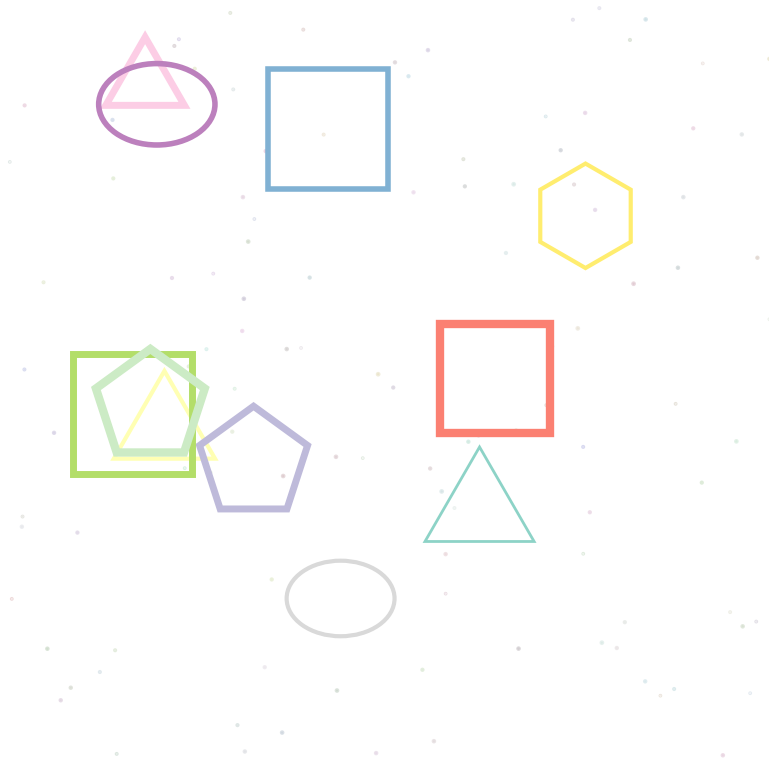[{"shape": "triangle", "thickness": 1, "radius": 0.41, "center": [0.623, 0.338]}, {"shape": "triangle", "thickness": 1.5, "radius": 0.38, "center": [0.214, 0.442]}, {"shape": "pentagon", "thickness": 2.5, "radius": 0.37, "center": [0.329, 0.399]}, {"shape": "square", "thickness": 3, "radius": 0.35, "center": [0.643, 0.509]}, {"shape": "square", "thickness": 2, "radius": 0.39, "center": [0.426, 0.832]}, {"shape": "square", "thickness": 2.5, "radius": 0.39, "center": [0.172, 0.462]}, {"shape": "triangle", "thickness": 2.5, "radius": 0.29, "center": [0.188, 0.893]}, {"shape": "oval", "thickness": 1.5, "radius": 0.35, "center": [0.442, 0.223]}, {"shape": "oval", "thickness": 2, "radius": 0.38, "center": [0.204, 0.865]}, {"shape": "pentagon", "thickness": 3, "radius": 0.37, "center": [0.195, 0.473]}, {"shape": "hexagon", "thickness": 1.5, "radius": 0.34, "center": [0.76, 0.72]}]